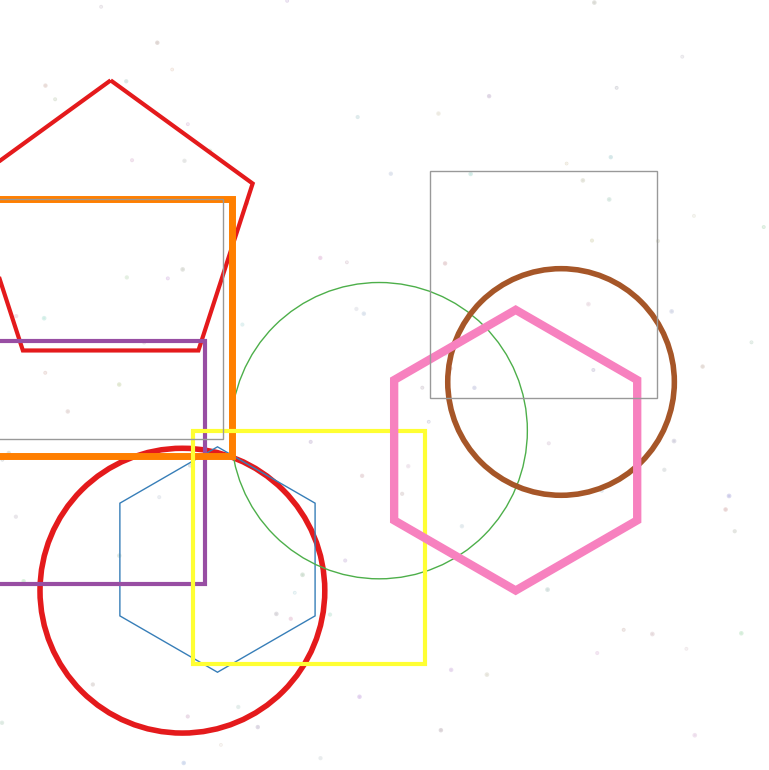[{"shape": "pentagon", "thickness": 1.5, "radius": 0.97, "center": [0.144, 0.702]}, {"shape": "circle", "thickness": 2, "radius": 0.92, "center": [0.237, 0.233]}, {"shape": "hexagon", "thickness": 0.5, "radius": 0.73, "center": [0.282, 0.273]}, {"shape": "circle", "thickness": 0.5, "radius": 0.96, "center": [0.492, 0.441]}, {"shape": "square", "thickness": 1.5, "radius": 0.79, "center": [0.109, 0.399]}, {"shape": "square", "thickness": 2.5, "radius": 0.84, "center": [0.134, 0.575]}, {"shape": "square", "thickness": 1.5, "radius": 0.76, "center": [0.401, 0.289]}, {"shape": "circle", "thickness": 2, "radius": 0.74, "center": [0.729, 0.504]}, {"shape": "hexagon", "thickness": 3, "radius": 0.91, "center": [0.67, 0.415]}, {"shape": "square", "thickness": 0.5, "radius": 0.74, "center": [0.706, 0.631]}, {"shape": "square", "thickness": 0.5, "radius": 0.78, "center": [0.134, 0.586]}]